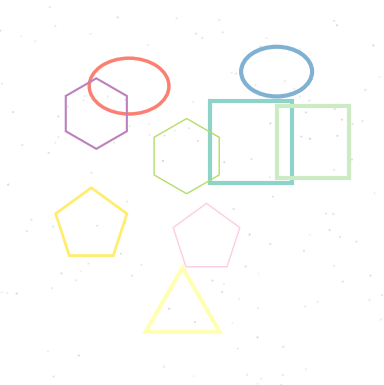[{"shape": "square", "thickness": 3, "radius": 0.53, "center": [0.652, 0.631]}, {"shape": "triangle", "thickness": 3, "radius": 0.56, "center": [0.474, 0.194]}, {"shape": "oval", "thickness": 2.5, "radius": 0.52, "center": [0.335, 0.776]}, {"shape": "oval", "thickness": 3, "radius": 0.46, "center": [0.718, 0.814]}, {"shape": "hexagon", "thickness": 1, "radius": 0.49, "center": [0.485, 0.594]}, {"shape": "pentagon", "thickness": 1, "radius": 0.45, "center": [0.536, 0.381]}, {"shape": "hexagon", "thickness": 1.5, "radius": 0.46, "center": [0.25, 0.705]}, {"shape": "square", "thickness": 3, "radius": 0.47, "center": [0.813, 0.631]}, {"shape": "pentagon", "thickness": 2, "radius": 0.49, "center": [0.237, 0.415]}]